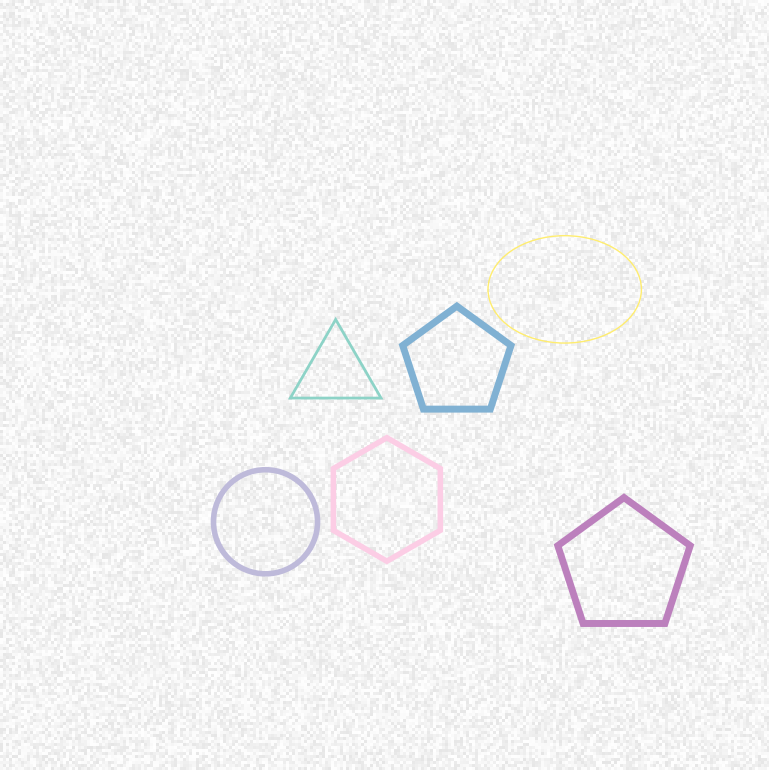[{"shape": "triangle", "thickness": 1, "radius": 0.34, "center": [0.436, 0.517]}, {"shape": "circle", "thickness": 2, "radius": 0.34, "center": [0.345, 0.322]}, {"shape": "pentagon", "thickness": 2.5, "radius": 0.37, "center": [0.593, 0.528]}, {"shape": "hexagon", "thickness": 2, "radius": 0.4, "center": [0.502, 0.351]}, {"shape": "pentagon", "thickness": 2.5, "radius": 0.45, "center": [0.81, 0.263]}, {"shape": "oval", "thickness": 0.5, "radius": 0.5, "center": [0.733, 0.624]}]